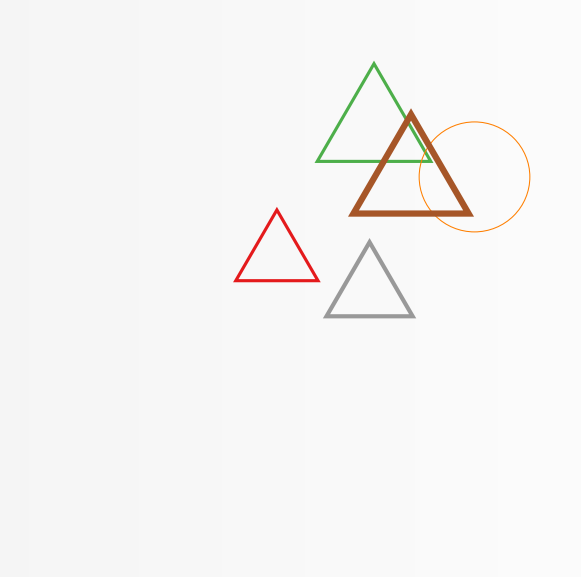[{"shape": "triangle", "thickness": 1.5, "radius": 0.41, "center": [0.476, 0.554]}, {"shape": "triangle", "thickness": 1.5, "radius": 0.56, "center": [0.643, 0.776]}, {"shape": "circle", "thickness": 0.5, "radius": 0.48, "center": [0.816, 0.693]}, {"shape": "triangle", "thickness": 3, "radius": 0.57, "center": [0.707, 0.687]}, {"shape": "triangle", "thickness": 2, "radius": 0.43, "center": [0.636, 0.494]}]